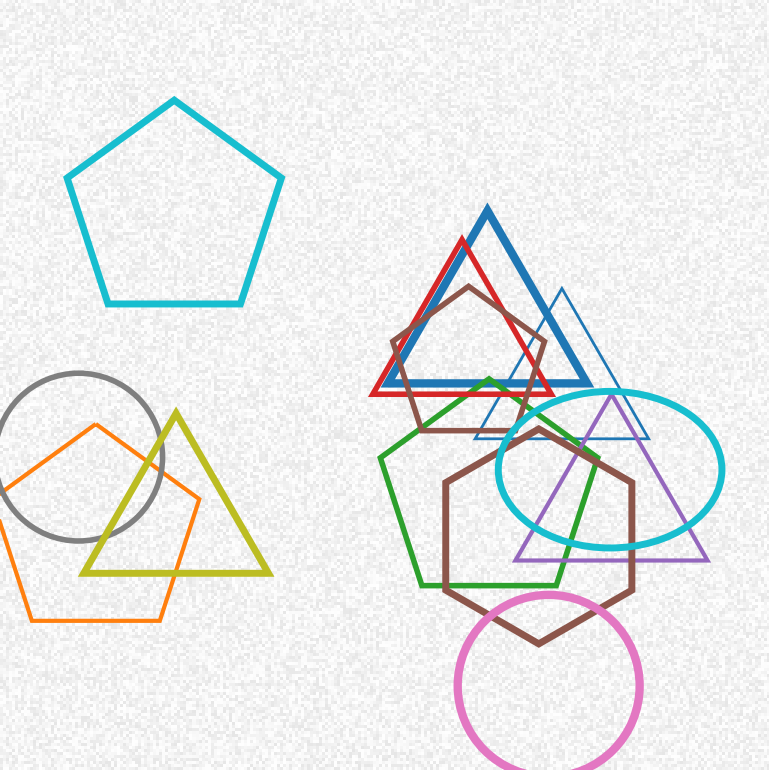[{"shape": "triangle", "thickness": 1, "radius": 0.65, "center": [0.73, 0.495]}, {"shape": "triangle", "thickness": 3, "radius": 0.75, "center": [0.633, 0.577]}, {"shape": "pentagon", "thickness": 1.5, "radius": 0.71, "center": [0.124, 0.308]}, {"shape": "pentagon", "thickness": 2, "radius": 0.74, "center": [0.635, 0.36]}, {"shape": "triangle", "thickness": 2, "radius": 0.67, "center": [0.6, 0.555]}, {"shape": "triangle", "thickness": 1.5, "radius": 0.72, "center": [0.794, 0.344]}, {"shape": "pentagon", "thickness": 2, "radius": 0.52, "center": [0.609, 0.525]}, {"shape": "hexagon", "thickness": 2.5, "radius": 0.7, "center": [0.7, 0.303]}, {"shape": "circle", "thickness": 3, "radius": 0.59, "center": [0.713, 0.109]}, {"shape": "circle", "thickness": 2, "radius": 0.54, "center": [0.102, 0.406]}, {"shape": "triangle", "thickness": 2.5, "radius": 0.69, "center": [0.229, 0.325]}, {"shape": "oval", "thickness": 2.5, "radius": 0.73, "center": [0.792, 0.39]}, {"shape": "pentagon", "thickness": 2.5, "radius": 0.73, "center": [0.226, 0.724]}]